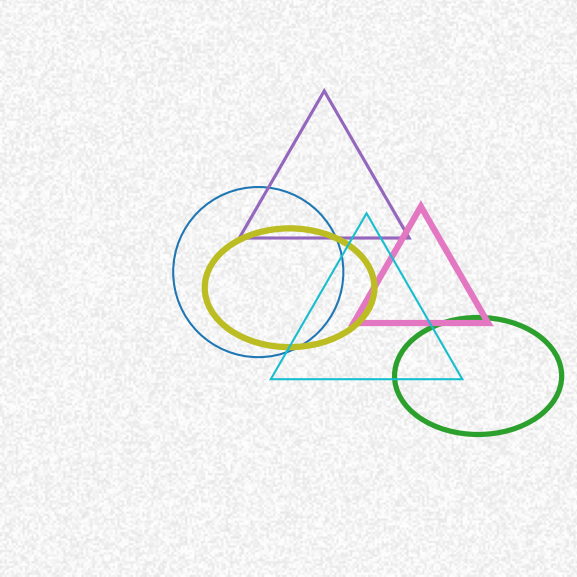[{"shape": "circle", "thickness": 1, "radius": 0.74, "center": [0.447, 0.528]}, {"shape": "oval", "thickness": 2.5, "radius": 0.72, "center": [0.828, 0.348]}, {"shape": "triangle", "thickness": 1.5, "radius": 0.85, "center": [0.561, 0.672]}, {"shape": "triangle", "thickness": 3, "radius": 0.67, "center": [0.729, 0.507]}, {"shape": "oval", "thickness": 3, "radius": 0.73, "center": [0.501, 0.501]}, {"shape": "triangle", "thickness": 1, "radius": 0.96, "center": [0.635, 0.438]}]